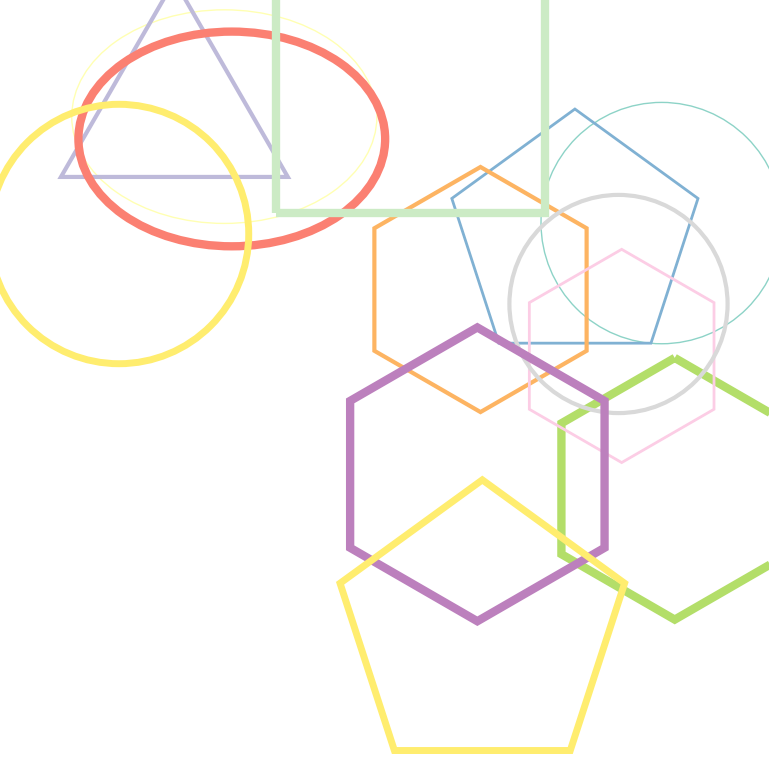[{"shape": "circle", "thickness": 0.5, "radius": 0.78, "center": [0.859, 0.71]}, {"shape": "oval", "thickness": 0.5, "radius": 0.99, "center": [0.291, 0.849]}, {"shape": "triangle", "thickness": 1.5, "radius": 0.85, "center": [0.226, 0.855]}, {"shape": "oval", "thickness": 3, "radius": 1.0, "center": [0.301, 0.82]}, {"shape": "pentagon", "thickness": 1, "radius": 0.84, "center": [0.747, 0.69]}, {"shape": "hexagon", "thickness": 1.5, "radius": 0.8, "center": [0.624, 0.624]}, {"shape": "hexagon", "thickness": 3, "radius": 0.85, "center": [0.876, 0.365]}, {"shape": "hexagon", "thickness": 1, "radius": 0.69, "center": [0.807, 0.538]}, {"shape": "circle", "thickness": 1.5, "radius": 0.71, "center": [0.803, 0.605]}, {"shape": "hexagon", "thickness": 3, "radius": 0.95, "center": [0.62, 0.384]}, {"shape": "square", "thickness": 3, "radius": 0.87, "center": [0.534, 0.898]}, {"shape": "circle", "thickness": 2.5, "radius": 0.84, "center": [0.155, 0.696]}, {"shape": "pentagon", "thickness": 2.5, "radius": 0.97, "center": [0.626, 0.182]}]